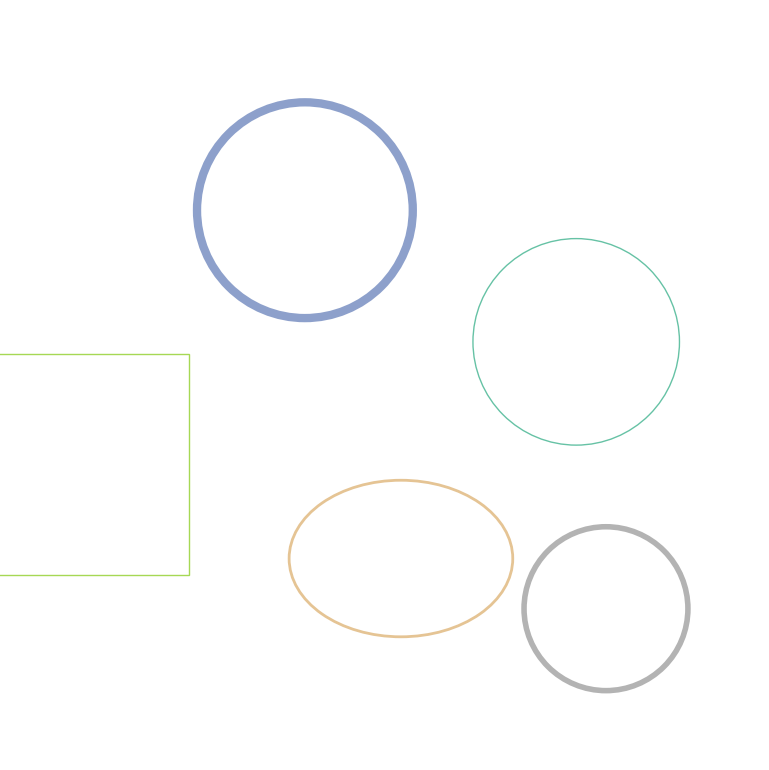[{"shape": "circle", "thickness": 0.5, "radius": 0.67, "center": [0.748, 0.556]}, {"shape": "circle", "thickness": 3, "radius": 0.7, "center": [0.396, 0.727]}, {"shape": "square", "thickness": 0.5, "radius": 0.72, "center": [0.102, 0.397]}, {"shape": "oval", "thickness": 1, "radius": 0.73, "center": [0.521, 0.275]}, {"shape": "circle", "thickness": 2, "radius": 0.53, "center": [0.787, 0.209]}]